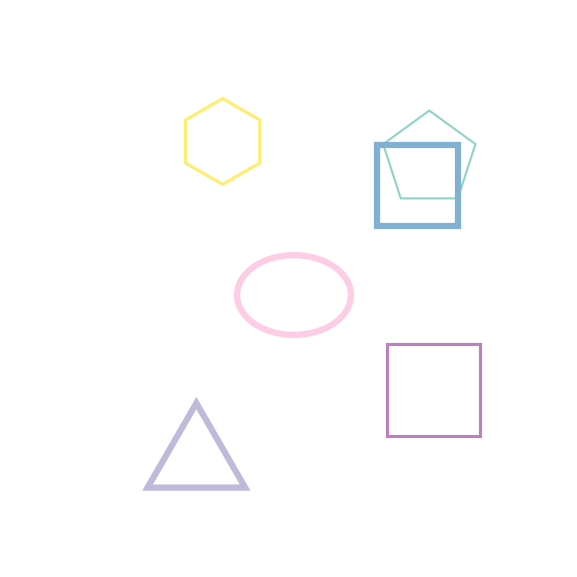[{"shape": "pentagon", "thickness": 1, "radius": 0.42, "center": [0.743, 0.724]}, {"shape": "triangle", "thickness": 3, "radius": 0.49, "center": [0.34, 0.204]}, {"shape": "square", "thickness": 3, "radius": 0.35, "center": [0.723, 0.678]}, {"shape": "oval", "thickness": 3, "radius": 0.49, "center": [0.509, 0.488]}, {"shape": "square", "thickness": 1.5, "radius": 0.4, "center": [0.751, 0.324]}, {"shape": "hexagon", "thickness": 1.5, "radius": 0.37, "center": [0.385, 0.754]}]